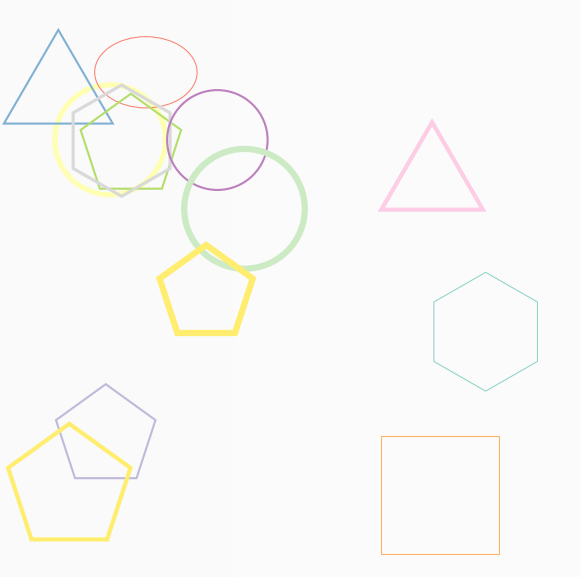[{"shape": "hexagon", "thickness": 0.5, "radius": 0.51, "center": [0.836, 0.425]}, {"shape": "circle", "thickness": 2.5, "radius": 0.48, "center": [0.189, 0.757]}, {"shape": "pentagon", "thickness": 1, "radius": 0.45, "center": [0.182, 0.244]}, {"shape": "oval", "thickness": 0.5, "radius": 0.44, "center": [0.251, 0.874]}, {"shape": "triangle", "thickness": 1, "radius": 0.54, "center": [0.1, 0.839]}, {"shape": "square", "thickness": 0.5, "radius": 0.51, "center": [0.756, 0.142]}, {"shape": "pentagon", "thickness": 1, "radius": 0.45, "center": [0.225, 0.746]}, {"shape": "triangle", "thickness": 2, "radius": 0.5, "center": [0.743, 0.686]}, {"shape": "hexagon", "thickness": 1.5, "radius": 0.48, "center": [0.209, 0.756]}, {"shape": "circle", "thickness": 1, "radius": 0.43, "center": [0.374, 0.757]}, {"shape": "circle", "thickness": 3, "radius": 0.52, "center": [0.421, 0.638]}, {"shape": "pentagon", "thickness": 3, "radius": 0.42, "center": [0.355, 0.491]}, {"shape": "pentagon", "thickness": 2, "radius": 0.55, "center": [0.119, 0.155]}]